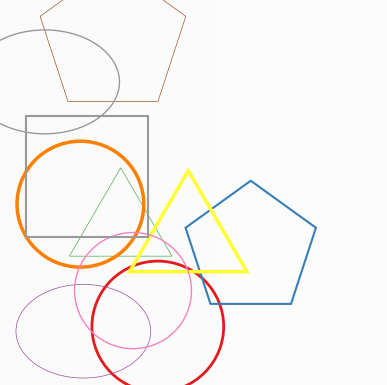[{"shape": "circle", "thickness": 2, "radius": 0.85, "center": [0.407, 0.152]}, {"shape": "pentagon", "thickness": 1.5, "radius": 0.88, "center": [0.647, 0.354]}, {"shape": "triangle", "thickness": 0.5, "radius": 0.76, "center": [0.312, 0.411]}, {"shape": "oval", "thickness": 0.5, "radius": 0.87, "center": [0.215, 0.14]}, {"shape": "circle", "thickness": 2.5, "radius": 0.82, "center": [0.207, 0.47]}, {"shape": "triangle", "thickness": 2.5, "radius": 0.87, "center": [0.486, 0.382]}, {"shape": "pentagon", "thickness": 0.5, "radius": 0.99, "center": [0.292, 0.897]}, {"shape": "circle", "thickness": 1, "radius": 0.75, "center": [0.343, 0.245]}, {"shape": "oval", "thickness": 1, "radius": 0.96, "center": [0.116, 0.787]}, {"shape": "square", "thickness": 1.5, "radius": 0.78, "center": [0.224, 0.542]}]